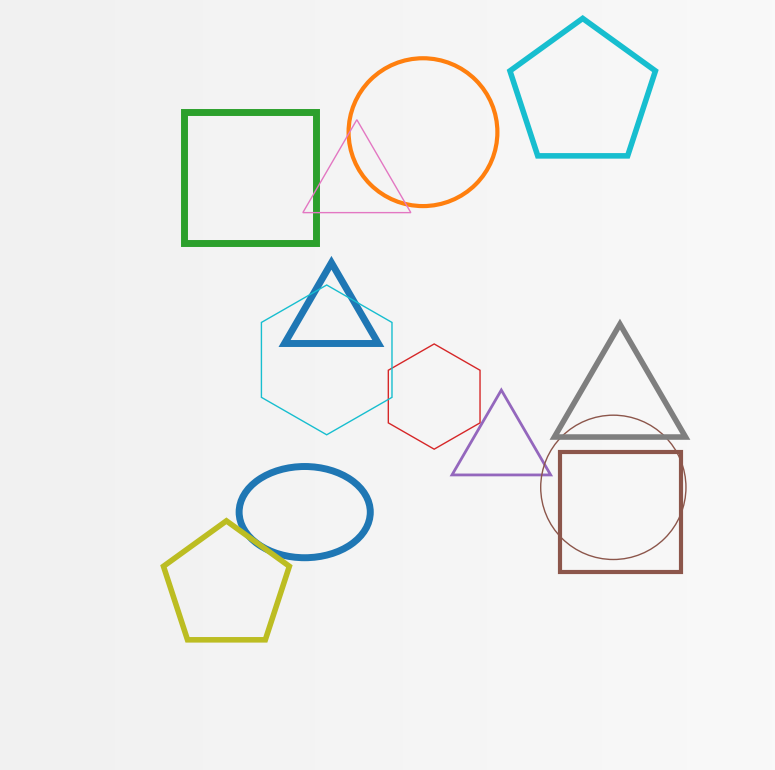[{"shape": "oval", "thickness": 2.5, "radius": 0.42, "center": [0.393, 0.335]}, {"shape": "triangle", "thickness": 2.5, "radius": 0.35, "center": [0.428, 0.589]}, {"shape": "circle", "thickness": 1.5, "radius": 0.48, "center": [0.546, 0.828]}, {"shape": "square", "thickness": 2.5, "radius": 0.42, "center": [0.323, 0.77]}, {"shape": "hexagon", "thickness": 0.5, "radius": 0.34, "center": [0.56, 0.485]}, {"shape": "triangle", "thickness": 1, "radius": 0.37, "center": [0.647, 0.42]}, {"shape": "square", "thickness": 1.5, "radius": 0.39, "center": [0.8, 0.335]}, {"shape": "circle", "thickness": 0.5, "radius": 0.47, "center": [0.791, 0.367]}, {"shape": "triangle", "thickness": 0.5, "radius": 0.4, "center": [0.46, 0.764]}, {"shape": "triangle", "thickness": 2, "radius": 0.49, "center": [0.8, 0.481]}, {"shape": "pentagon", "thickness": 2, "radius": 0.43, "center": [0.292, 0.238]}, {"shape": "pentagon", "thickness": 2, "radius": 0.49, "center": [0.752, 0.877]}, {"shape": "hexagon", "thickness": 0.5, "radius": 0.49, "center": [0.422, 0.533]}]